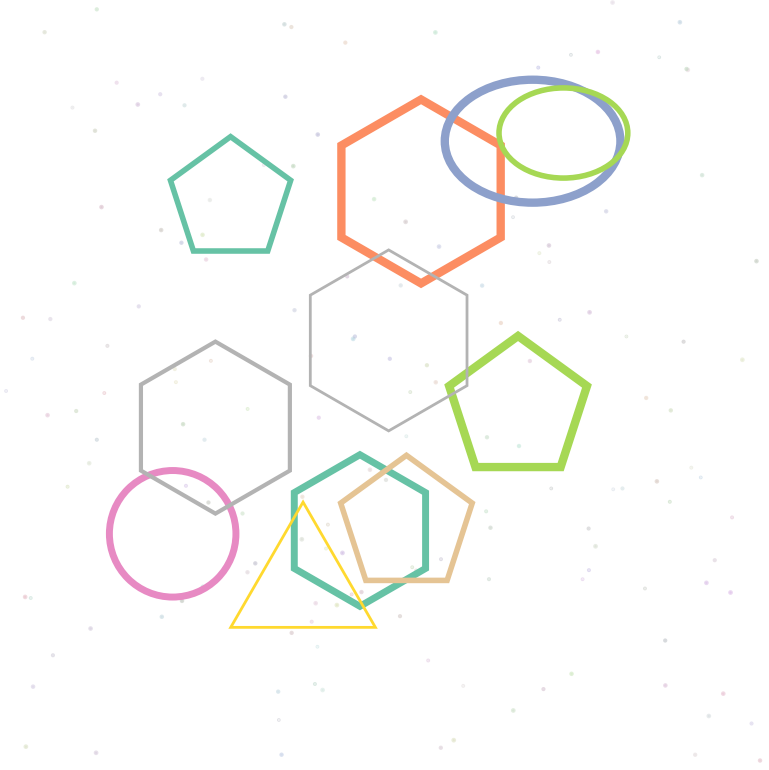[{"shape": "pentagon", "thickness": 2, "radius": 0.41, "center": [0.299, 0.74]}, {"shape": "hexagon", "thickness": 2.5, "radius": 0.49, "center": [0.467, 0.311]}, {"shape": "hexagon", "thickness": 3, "radius": 0.6, "center": [0.547, 0.751]}, {"shape": "oval", "thickness": 3, "radius": 0.57, "center": [0.692, 0.817]}, {"shape": "circle", "thickness": 2.5, "radius": 0.41, "center": [0.224, 0.307]}, {"shape": "pentagon", "thickness": 3, "radius": 0.47, "center": [0.673, 0.47]}, {"shape": "oval", "thickness": 2, "radius": 0.42, "center": [0.732, 0.827]}, {"shape": "triangle", "thickness": 1, "radius": 0.54, "center": [0.394, 0.239]}, {"shape": "pentagon", "thickness": 2, "radius": 0.45, "center": [0.528, 0.319]}, {"shape": "hexagon", "thickness": 1.5, "radius": 0.56, "center": [0.28, 0.445]}, {"shape": "hexagon", "thickness": 1, "radius": 0.59, "center": [0.505, 0.558]}]